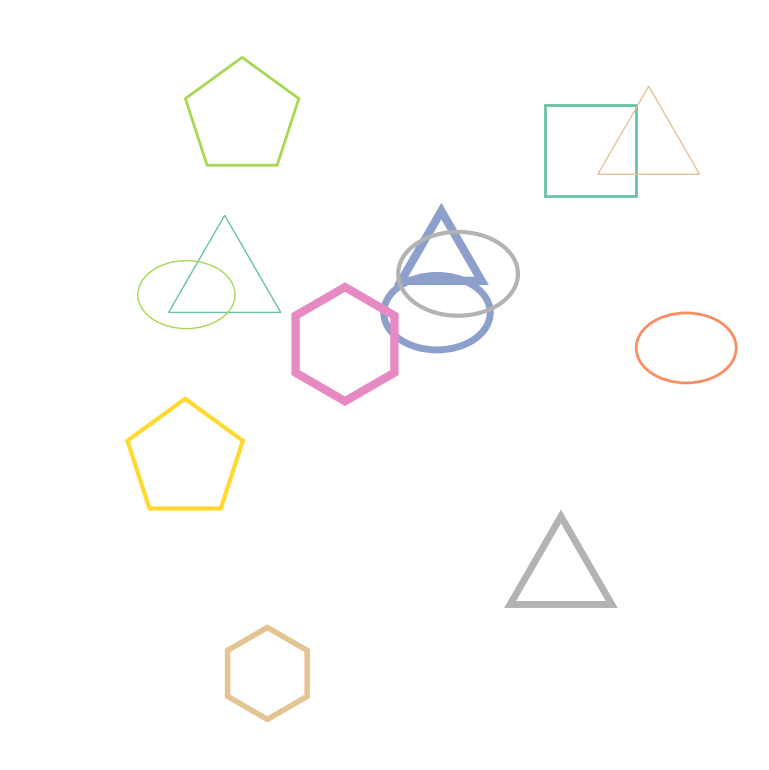[{"shape": "triangle", "thickness": 0.5, "radius": 0.42, "center": [0.292, 0.636]}, {"shape": "square", "thickness": 1, "radius": 0.3, "center": [0.767, 0.805]}, {"shape": "oval", "thickness": 1, "radius": 0.32, "center": [0.891, 0.548]}, {"shape": "oval", "thickness": 2.5, "radius": 0.35, "center": [0.568, 0.594]}, {"shape": "triangle", "thickness": 3, "radius": 0.3, "center": [0.573, 0.665]}, {"shape": "hexagon", "thickness": 3, "radius": 0.37, "center": [0.448, 0.553]}, {"shape": "oval", "thickness": 0.5, "radius": 0.32, "center": [0.242, 0.617]}, {"shape": "pentagon", "thickness": 1, "radius": 0.39, "center": [0.314, 0.848]}, {"shape": "pentagon", "thickness": 1.5, "radius": 0.39, "center": [0.24, 0.403]}, {"shape": "triangle", "thickness": 0.5, "radius": 0.38, "center": [0.842, 0.812]}, {"shape": "hexagon", "thickness": 2, "radius": 0.3, "center": [0.347, 0.125]}, {"shape": "triangle", "thickness": 2.5, "radius": 0.38, "center": [0.728, 0.253]}, {"shape": "oval", "thickness": 1.5, "radius": 0.39, "center": [0.595, 0.644]}]